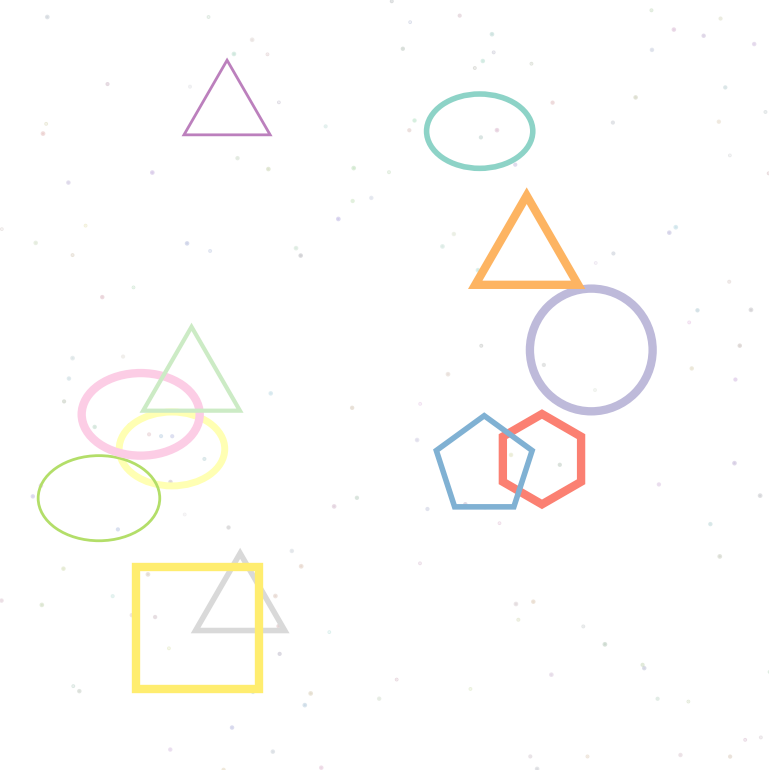[{"shape": "oval", "thickness": 2, "radius": 0.34, "center": [0.623, 0.83]}, {"shape": "oval", "thickness": 2.5, "radius": 0.34, "center": [0.223, 0.417]}, {"shape": "circle", "thickness": 3, "radius": 0.4, "center": [0.768, 0.545]}, {"shape": "hexagon", "thickness": 3, "radius": 0.29, "center": [0.704, 0.404]}, {"shape": "pentagon", "thickness": 2, "radius": 0.33, "center": [0.629, 0.395]}, {"shape": "triangle", "thickness": 3, "radius": 0.39, "center": [0.684, 0.669]}, {"shape": "oval", "thickness": 1, "radius": 0.39, "center": [0.129, 0.353]}, {"shape": "oval", "thickness": 3, "radius": 0.38, "center": [0.183, 0.462]}, {"shape": "triangle", "thickness": 2, "radius": 0.33, "center": [0.312, 0.215]}, {"shape": "triangle", "thickness": 1, "radius": 0.32, "center": [0.295, 0.857]}, {"shape": "triangle", "thickness": 1.5, "radius": 0.36, "center": [0.249, 0.503]}, {"shape": "square", "thickness": 3, "radius": 0.4, "center": [0.257, 0.185]}]